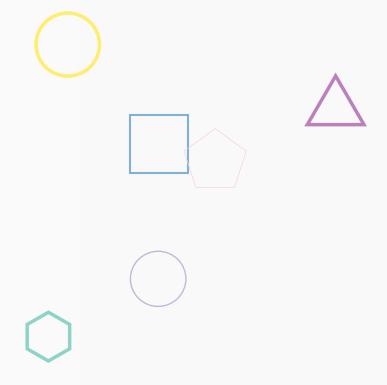[{"shape": "hexagon", "thickness": 2.5, "radius": 0.32, "center": [0.125, 0.126]}, {"shape": "circle", "thickness": 1, "radius": 0.36, "center": [0.408, 0.276]}, {"shape": "square", "thickness": 1.5, "radius": 0.37, "center": [0.41, 0.626]}, {"shape": "pentagon", "thickness": 0.5, "radius": 0.42, "center": [0.555, 0.581]}, {"shape": "triangle", "thickness": 2.5, "radius": 0.42, "center": [0.866, 0.718]}, {"shape": "circle", "thickness": 2.5, "radius": 0.41, "center": [0.175, 0.884]}]